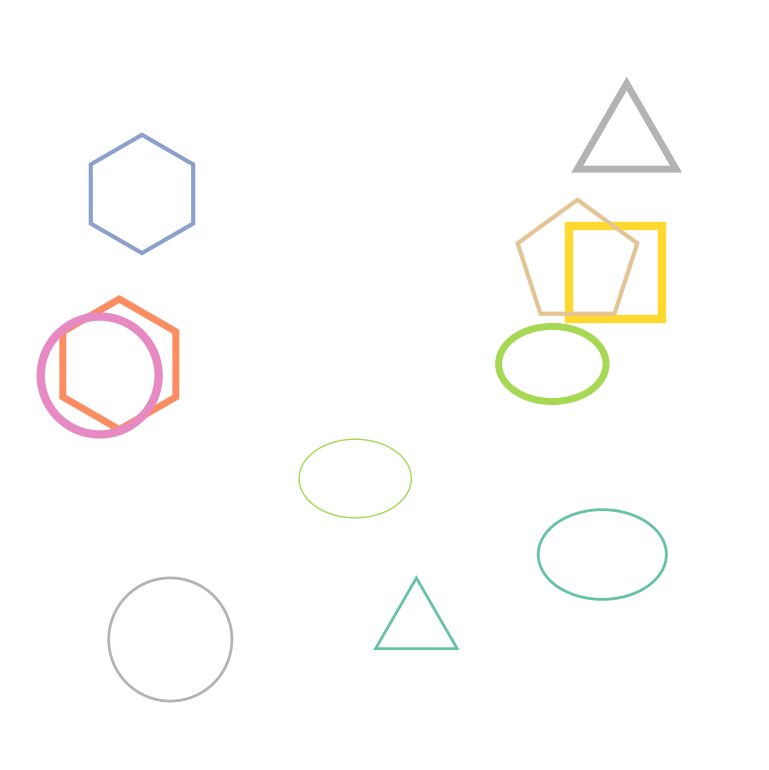[{"shape": "oval", "thickness": 1, "radius": 0.42, "center": [0.782, 0.28]}, {"shape": "triangle", "thickness": 1, "radius": 0.31, "center": [0.541, 0.188]}, {"shape": "hexagon", "thickness": 2.5, "radius": 0.42, "center": [0.155, 0.527]}, {"shape": "hexagon", "thickness": 1.5, "radius": 0.38, "center": [0.184, 0.748]}, {"shape": "circle", "thickness": 3, "radius": 0.38, "center": [0.129, 0.512]}, {"shape": "oval", "thickness": 2.5, "radius": 0.35, "center": [0.717, 0.527]}, {"shape": "oval", "thickness": 0.5, "radius": 0.36, "center": [0.461, 0.379]}, {"shape": "square", "thickness": 3, "radius": 0.3, "center": [0.799, 0.646]}, {"shape": "pentagon", "thickness": 1.5, "radius": 0.41, "center": [0.75, 0.659]}, {"shape": "circle", "thickness": 1, "radius": 0.4, "center": [0.221, 0.169]}, {"shape": "triangle", "thickness": 2.5, "radius": 0.37, "center": [0.814, 0.817]}]